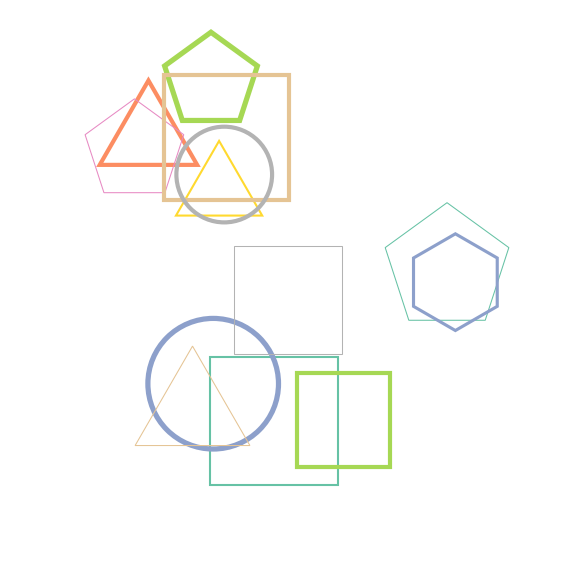[{"shape": "pentagon", "thickness": 0.5, "radius": 0.56, "center": [0.774, 0.536]}, {"shape": "square", "thickness": 1, "radius": 0.55, "center": [0.474, 0.27]}, {"shape": "triangle", "thickness": 2, "radius": 0.49, "center": [0.257, 0.762]}, {"shape": "circle", "thickness": 2.5, "radius": 0.57, "center": [0.369, 0.335]}, {"shape": "hexagon", "thickness": 1.5, "radius": 0.42, "center": [0.789, 0.511]}, {"shape": "pentagon", "thickness": 0.5, "radius": 0.45, "center": [0.233, 0.738]}, {"shape": "square", "thickness": 2, "radius": 0.4, "center": [0.595, 0.272]}, {"shape": "pentagon", "thickness": 2.5, "radius": 0.42, "center": [0.365, 0.859]}, {"shape": "triangle", "thickness": 1, "radius": 0.43, "center": [0.379, 0.669]}, {"shape": "square", "thickness": 2, "radius": 0.54, "center": [0.392, 0.76]}, {"shape": "triangle", "thickness": 0.5, "radius": 0.57, "center": [0.333, 0.285]}, {"shape": "square", "thickness": 0.5, "radius": 0.47, "center": [0.498, 0.48]}, {"shape": "circle", "thickness": 2, "radius": 0.41, "center": [0.388, 0.697]}]